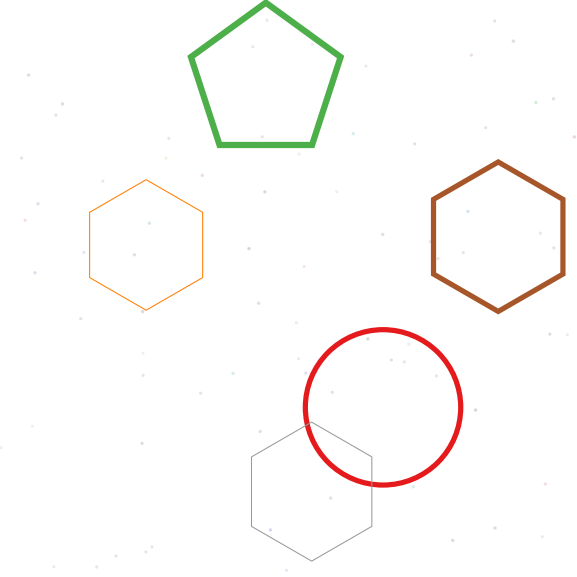[{"shape": "circle", "thickness": 2.5, "radius": 0.67, "center": [0.663, 0.294]}, {"shape": "pentagon", "thickness": 3, "radius": 0.68, "center": [0.46, 0.858]}, {"shape": "hexagon", "thickness": 0.5, "radius": 0.57, "center": [0.253, 0.575]}, {"shape": "hexagon", "thickness": 2.5, "radius": 0.65, "center": [0.863, 0.589]}, {"shape": "hexagon", "thickness": 0.5, "radius": 0.6, "center": [0.54, 0.148]}]